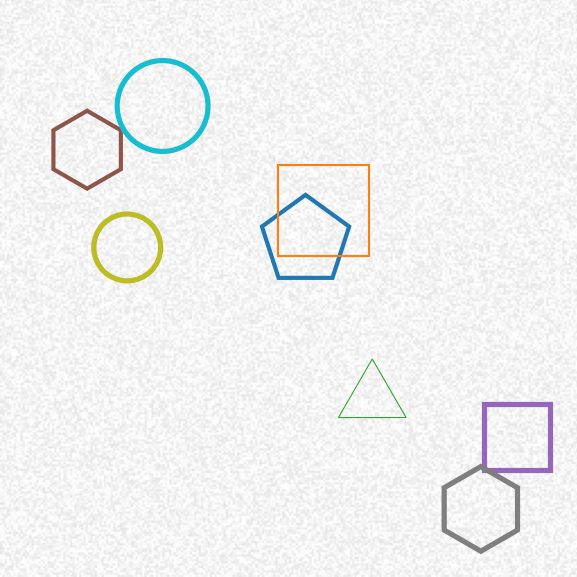[{"shape": "pentagon", "thickness": 2, "radius": 0.4, "center": [0.529, 0.582]}, {"shape": "square", "thickness": 1, "radius": 0.39, "center": [0.56, 0.634]}, {"shape": "triangle", "thickness": 0.5, "radius": 0.34, "center": [0.645, 0.31]}, {"shape": "square", "thickness": 2.5, "radius": 0.29, "center": [0.895, 0.242]}, {"shape": "hexagon", "thickness": 2, "radius": 0.34, "center": [0.151, 0.74]}, {"shape": "hexagon", "thickness": 2.5, "radius": 0.37, "center": [0.833, 0.118]}, {"shape": "circle", "thickness": 2.5, "radius": 0.29, "center": [0.22, 0.571]}, {"shape": "circle", "thickness": 2.5, "radius": 0.39, "center": [0.282, 0.816]}]